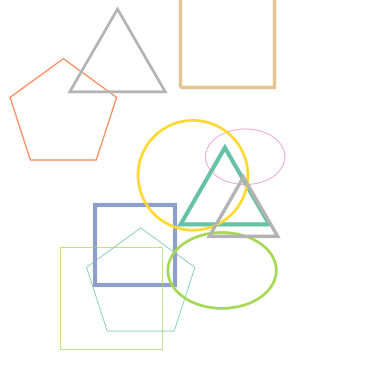[{"shape": "pentagon", "thickness": 0.5, "radius": 0.74, "center": [0.365, 0.26]}, {"shape": "triangle", "thickness": 3, "radius": 0.66, "center": [0.584, 0.484]}, {"shape": "pentagon", "thickness": 1, "radius": 0.73, "center": [0.165, 0.702]}, {"shape": "square", "thickness": 3, "radius": 0.52, "center": [0.351, 0.363]}, {"shape": "oval", "thickness": 0.5, "radius": 0.52, "center": [0.637, 0.593]}, {"shape": "square", "thickness": 0.5, "radius": 0.66, "center": [0.288, 0.226]}, {"shape": "oval", "thickness": 2, "radius": 0.7, "center": [0.577, 0.298]}, {"shape": "circle", "thickness": 2, "radius": 0.71, "center": [0.501, 0.545]}, {"shape": "square", "thickness": 2.5, "radius": 0.61, "center": [0.59, 0.896]}, {"shape": "triangle", "thickness": 2, "radius": 0.72, "center": [0.305, 0.833]}, {"shape": "triangle", "thickness": 2.5, "radius": 0.51, "center": [0.632, 0.437]}]